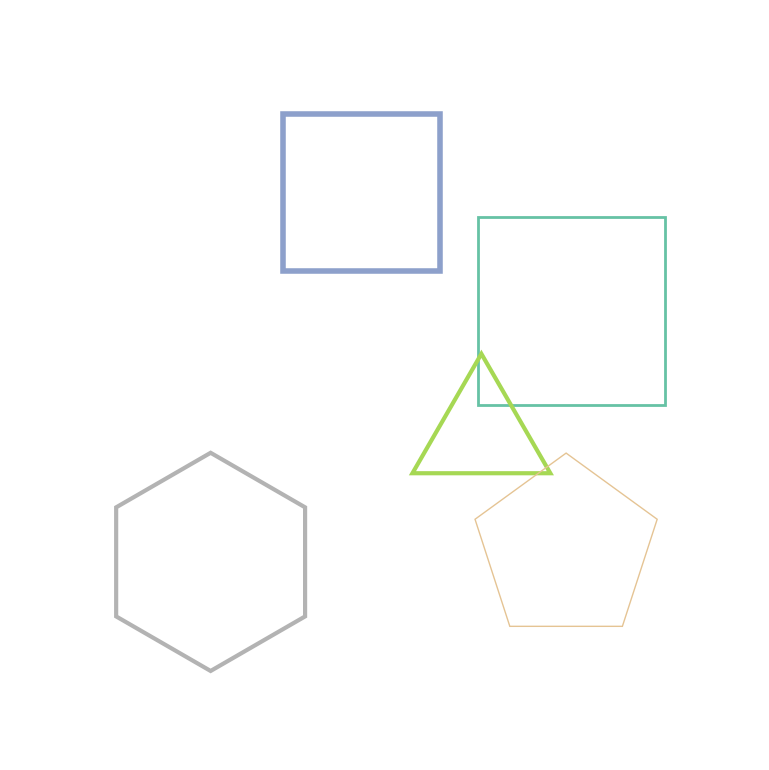[{"shape": "square", "thickness": 1, "radius": 0.61, "center": [0.742, 0.596]}, {"shape": "square", "thickness": 2, "radius": 0.51, "center": [0.47, 0.75]}, {"shape": "triangle", "thickness": 1.5, "radius": 0.52, "center": [0.625, 0.437]}, {"shape": "pentagon", "thickness": 0.5, "radius": 0.62, "center": [0.735, 0.287]}, {"shape": "hexagon", "thickness": 1.5, "radius": 0.71, "center": [0.274, 0.27]}]